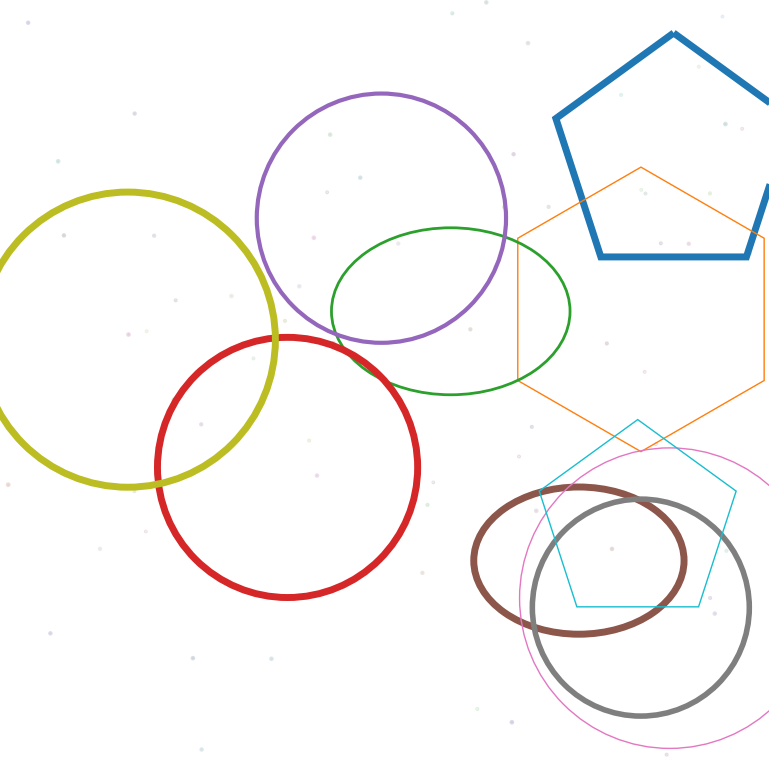[{"shape": "pentagon", "thickness": 2.5, "radius": 0.8, "center": [0.875, 0.796]}, {"shape": "hexagon", "thickness": 0.5, "radius": 0.92, "center": [0.832, 0.598]}, {"shape": "oval", "thickness": 1, "radius": 0.77, "center": [0.585, 0.596]}, {"shape": "circle", "thickness": 2.5, "radius": 0.84, "center": [0.373, 0.393]}, {"shape": "circle", "thickness": 1.5, "radius": 0.81, "center": [0.495, 0.717]}, {"shape": "oval", "thickness": 2.5, "radius": 0.68, "center": [0.752, 0.272]}, {"shape": "circle", "thickness": 0.5, "radius": 0.98, "center": [0.87, 0.223]}, {"shape": "circle", "thickness": 2, "radius": 0.7, "center": [0.832, 0.211]}, {"shape": "circle", "thickness": 2.5, "radius": 0.96, "center": [0.166, 0.559]}, {"shape": "pentagon", "thickness": 0.5, "radius": 0.67, "center": [0.828, 0.321]}]